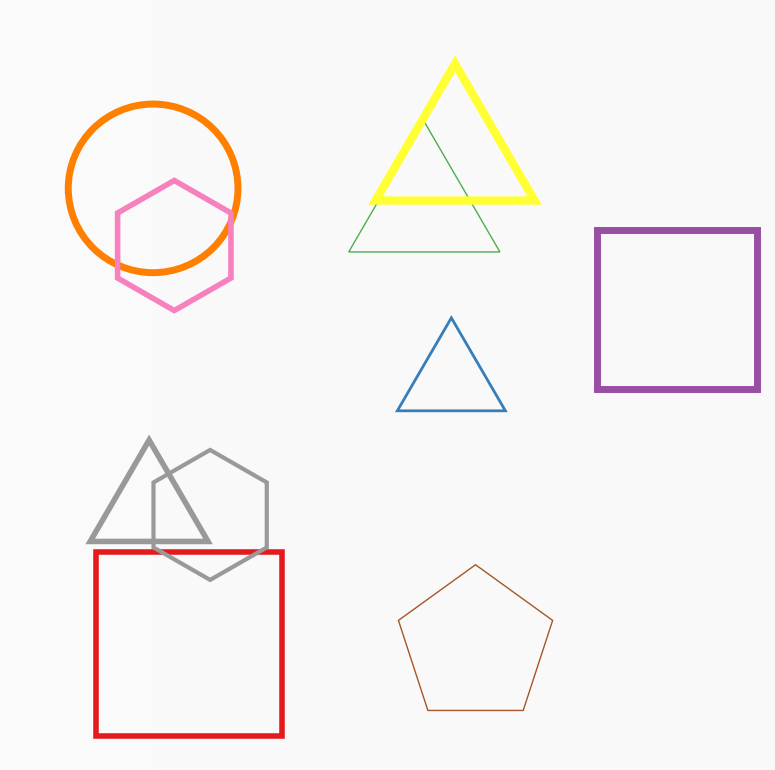[{"shape": "square", "thickness": 2, "radius": 0.6, "center": [0.244, 0.164]}, {"shape": "triangle", "thickness": 1, "radius": 0.4, "center": [0.582, 0.507]}, {"shape": "triangle", "thickness": 0.5, "radius": 0.56, "center": [0.548, 0.729]}, {"shape": "square", "thickness": 2.5, "radius": 0.52, "center": [0.873, 0.598]}, {"shape": "circle", "thickness": 2.5, "radius": 0.55, "center": [0.198, 0.755]}, {"shape": "triangle", "thickness": 3, "radius": 0.59, "center": [0.587, 0.799]}, {"shape": "pentagon", "thickness": 0.5, "radius": 0.52, "center": [0.614, 0.162]}, {"shape": "hexagon", "thickness": 2, "radius": 0.42, "center": [0.225, 0.681]}, {"shape": "triangle", "thickness": 2, "radius": 0.44, "center": [0.192, 0.341]}, {"shape": "hexagon", "thickness": 1.5, "radius": 0.42, "center": [0.271, 0.331]}]